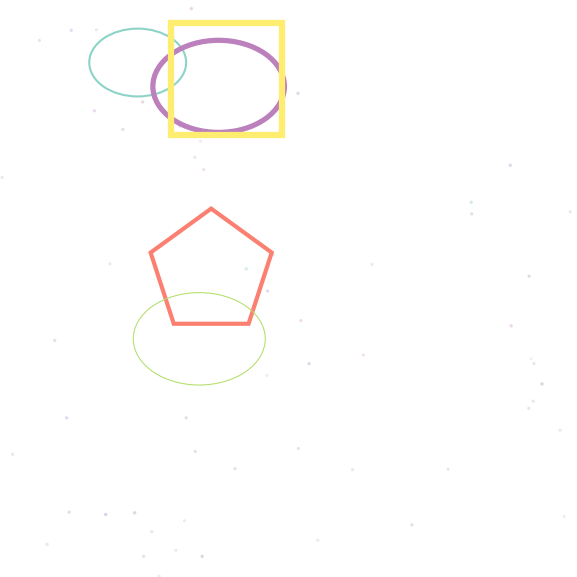[{"shape": "oval", "thickness": 1, "radius": 0.42, "center": [0.238, 0.891]}, {"shape": "pentagon", "thickness": 2, "radius": 0.55, "center": [0.366, 0.528]}, {"shape": "oval", "thickness": 0.5, "radius": 0.57, "center": [0.345, 0.412]}, {"shape": "oval", "thickness": 2.5, "radius": 0.57, "center": [0.379, 0.85]}, {"shape": "square", "thickness": 3, "radius": 0.48, "center": [0.393, 0.862]}]